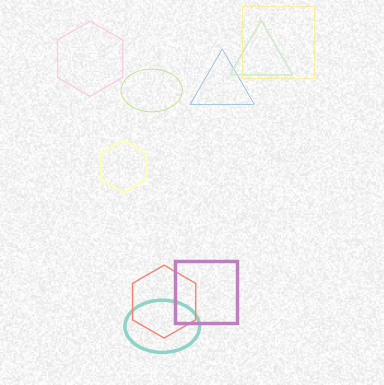[{"shape": "oval", "thickness": 2.5, "radius": 0.48, "center": [0.421, 0.152]}, {"shape": "hexagon", "thickness": 1.5, "radius": 0.34, "center": [0.321, 0.568]}, {"shape": "hexagon", "thickness": 1, "radius": 0.47, "center": [0.426, 0.217]}, {"shape": "triangle", "thickness": 0.5, "radius": 0.48, "center": [0.577, 0.777]}, {"shape": "oval", "thickness": 0.5, "radius": 0.4, "center": [0.394, 0.765]}, {"shape": "hexagon", "thickness": 1, "radius": 0.49, "center": [0.234, 0.847]}, {"shape": "square", "thickness": 2.5, "radius": 0.4, "center": [0.535, 0.242]}, {"shape": "triangle", "thickness": 1, "radius": 0.47, "center": [0.678, 0.853]}, {"shape": "square", "thickness": 0.5, "radius": 0.47, "center": [0.722, 0.89]}]